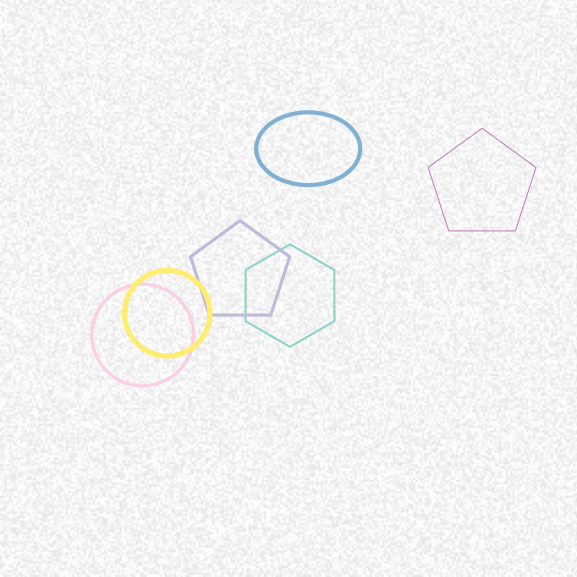[{"shape": "hexagon", "thickness": 1, "radius": 0.44, "center": [0.502, 0.487]}, {"shape": "pentagon", "thickness": 1.5, "radius": 0.45, "center": [0.416, 0.527]}, {"shape": "oval", "thickness": 2, "radius": 0.45, "center": [0.534, 0.742]}, {"shape": "circle", "thickness": 1.5, "radius": 0.44, "center": [0.247, 0.419]}, {"shape": "pentagon", "thickness": 0.5, "radius": 0.49, "center": [0.835, 0.679]}, {"shape": "circle", "thickness": 2.5, "radius": 0.37, "center": [0.29, 0.457]}]